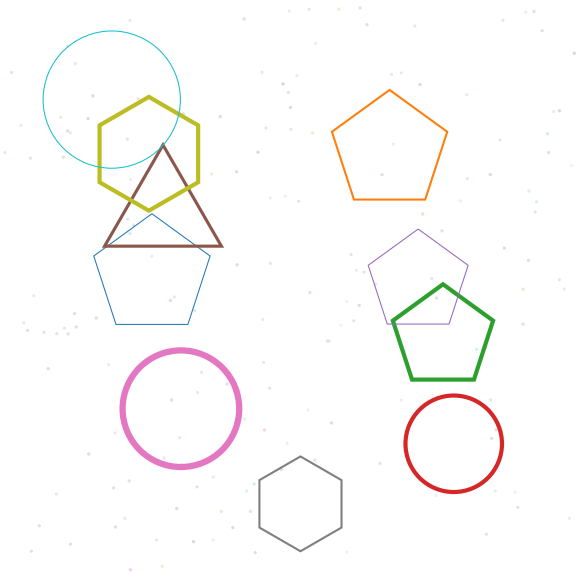[{"shape": "pentagon", "thickness": 0.5, "radius": 0.53, "center": [0.263, 0.523]}, {"shape": "pentagon", "thickness": 1, "radius": 0.52, "center": [0.675, 0.738]}, {"shape": "pentagon", "thickness": 2, "radius": 0.46, "center": [0.767, 0.416]}, {"shape": "circle", "thickness": 2, "radius": 0.42, "center": [0.786, 0.231]}, {"shape": "pentagon", "thickness": 0.5, "radius": 0.45, "center": [0.724, 0.512]}, {"shape": "triangle", "thickness": 1.5, "radius": 0.58, "center": [0.282, 0.631]}, {"shape": "circle", "thickness": 3, "radius": 0.5, "center": [0.313, 0.291]}, {"shape": "hexagon", "thickness": 1, "radius": 0.41, "center": [0.52, 0.127]}, {"shape": "hexagon", "thickness": 2, "radius": 0.49, "center": [0.258, 0.733]}, {"shape": "circle", "thickness": 0.5, "radius": 0.59, "center": [0.194, 0.827]}]